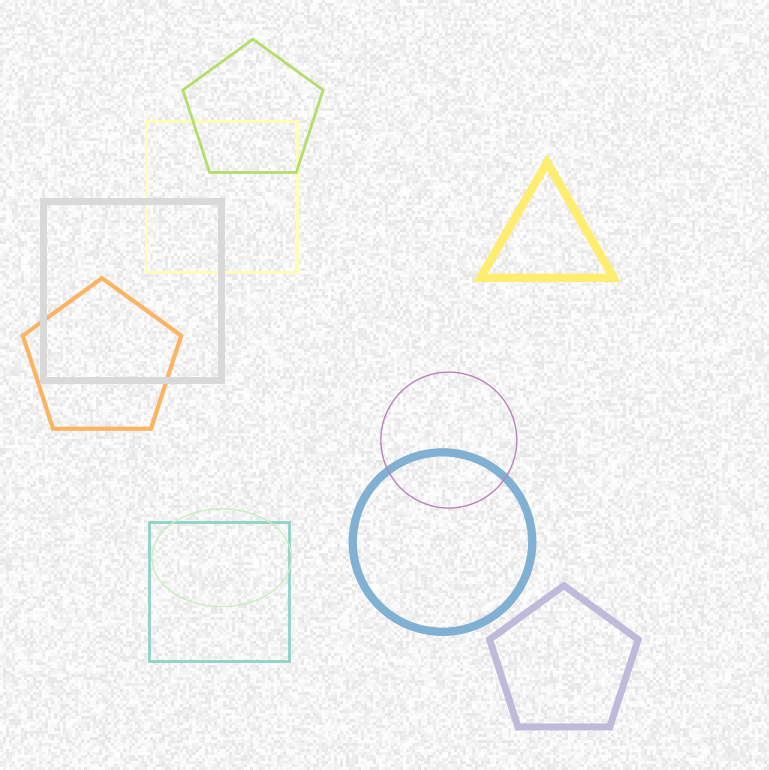[{"shape": "square", "thickness": 1, "radius": 0.45, "center": [0.284, 0.232]}, {"shape": "square", "thickness": 1, "radius": 0.49, "center": [0.288, 0.745]}, {"shape": "pentagon", "thickness": 2.5, "radius": 0.51, "center": [0.732, 0.138]}, {"shape": "circle", "thickness": 3, "radius": 0.58, "center": [0.575, 0.296]}, {"shape": "pentagon", "thickness": 1.5, "radius": 0.54, "center": [0.132, 0.531]}, {"shape": "pentagon", "thickness": 1, "radius": 0.48, "center": [0.329, 0.853]}, {"shape": "square", "thickness": 2.5, "radius": 0.58, "center": [0.171, 0.623]}, {"shape": "circle", "thickness": 0.5, "radius": 0.44, "center": [0.583, 0.428]}, {"shape": "oval", "thickness": 0.5, "radius": 0.45, "center": [0.288, 0.276]}, {"shape": "triangle", "thickness": 3, "radius": 0.5, "center": [0.71, 0.689]}]